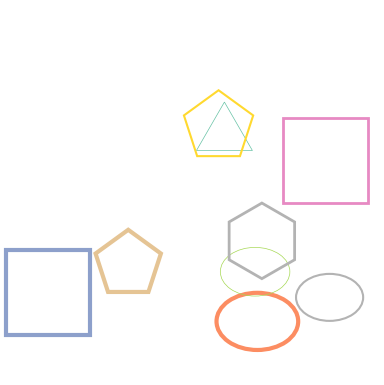[{"shape": "triangle", "thickness": 0.5, "radius": 0.42, "center": [0.583, 0.651]}, {"shape": "oval", "thickness": 3, "radius": 0.53, "center": [0.668, 0.165]}, {"shape": "square", "thickness": 3, "radius": 0.55, "center": [0.125, 0.24]}, {"shape": "square", "thickness": 2, "radius": 0.55, "center": [0.845, 0.584]}, {"shape": "oval", "thickness": 0.5, "radius": 0.45, "center": [0.663, 0.294]}, {"shape": "pentagon", "thickness": 1.5, "radius": 0.47, "center": [0.568, 0.671]}, {"shape": "pentagon", "thickness": 3, "radius": 0.45, "center": [0.333, 0.314]}, {"shape": "oval", "thickness": 1.5, "radius": 0.44, "center": [0.856, 0.228]}, {"shape": "hexagon", "thickness": 2, "radius": 0.49, "center": [0.68, 0.374]}]